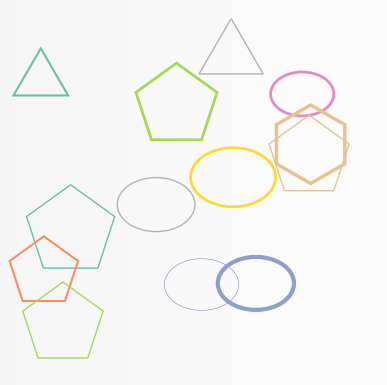[{"shape": "triangle", "thickness": 1.5, "radius": 0.41, "center": [0.105, 0.793]}, {"shape": "pentagon", "thickness": 1, "radius": 0.6, "center": [0.182, 0.4]}, {"shape": "pentagon", "thickness": 1.5, "radius": 0.46, "center": [0.113, 0.293]}, {"shape": "oval", "thickness": 3, "radius": 0.49, "center": [0.66, 0.264]}, {"shape": "oval", "thickness": 0.5, "radius": 0.48, "center": [0.52, 0.261]}, {"shape": "oval", "thickness": 2, "radius": 0.41, "center": [0.78, 0.756]}, {"shape": "pentagon", "thickness": 2, "radius": 0.55, "center": [0.455, 0.726]}, {"shape": "pentagon", "thickness": 1, "radius": 0.55, "center": [0.162, 0.158]}, {"shape": "oval", "thickness": 2, "radius": 0.55, "center": [0.602, 0.54]}, {"shape": "hexagon", "thickness": 2.5, "radius": 0.51, "center": [0.802, 0.625]}, {"shape": "pentagon", "thickness": 1, "radius": 0.54, "center": [0.798, 0.592]}, {"shape": "triangle", "thickness": 1, "radius": 0.48, "center": [0.596, 0.856]}, {"shape": "oval", "thickness": 1, "radius": 0.5, "center": [0.403, 0.469]}]